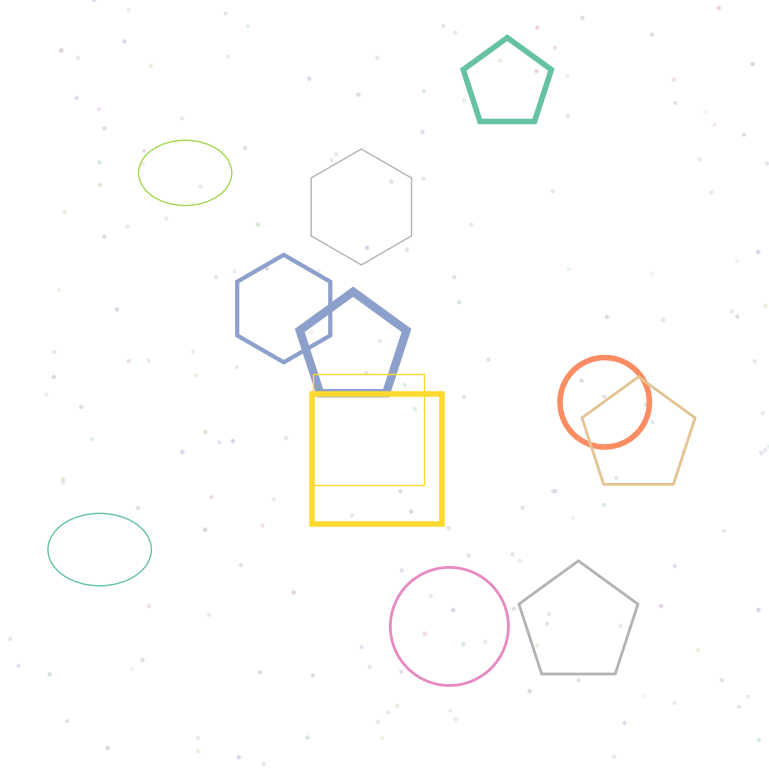[{"shape": "pentagon", "thickness": 2, "radius": 0.3, "center": [0.659, 0.891]}, {"shape": "oval", "thickness": 0.5, "radius": 0.34, "center": [0.129, 0.286]}, {"shape": "circle", "thickness": 2, "radius": 0.29, "center": [0.785, 0.478]}, {"shape": "pentagon", "thickness": 3, "radius": 0.36, "center": [0.459, 0.548]}, {"shape": "hexagon", "thickness": 1.5, "radius": 0.35, "center": [0.368, 0.599]}, {"shape": "circle", "thickness": 1, "radius": 0.38, "center": [0.584, 0.186]}, {"shape": "oval", "thickness": 0.5, "radius": 0.3, "center": [0.24, 0.775]}, {"shape": "square", "thickness": 2, "radius": 0.42, "center": [0.49, 0.404]}, {"shape": "square", "thickness": 0.5, "radius": 0.36, "center": [0.479, 0.443]}, {"shape": "pentagon", "thickness": 1, "radius": 0.39, "center": [0.829, 0.433]}, {"shape": "hexagon", "thickness": 0.5, "radius": 0.38, "center": [0.469, 0.731]}, {"shape": "pentagon", "thickness": 1, "radius": 0.41, "center": [0.751, 0.19]}]